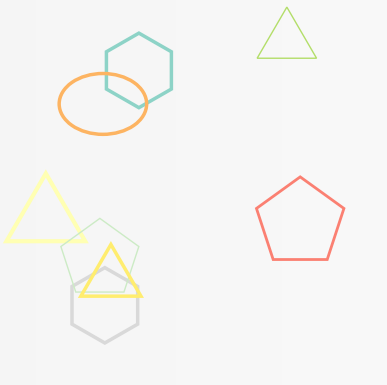[{"shape": "hexagon", "thickness": 2.5, "radius": 0.48, "center": [0.358, 0.817]}, {"shape": "triangle", "thickness": 3, "radius": 0.59, "center": [0.118, 0.432]}, {"shape": "pentagon", "thickness": 2, "radius": 0.59, "center": [0.775, 0.422]}, {"shape": "oval", "thickness": 2.5, "radius": 0.56, "center": [0.266, 0.73]}, {"shape": "triangle", "thickness": 1, "radius": 0.44, "center": [0.74, 0.893]}, {"shape": "hexagon", "thickness": 2.5, "radius": 0.49, "center": [0.271, 0.207]}, {"shape": "pentagon", "thickness": 1, "radius": 0.53, "center": [0.258, 0.327]}, {"shape": "triangle", "thickness": 2.5, "radius": 0.45, "center": [0.286, 0.275]}]